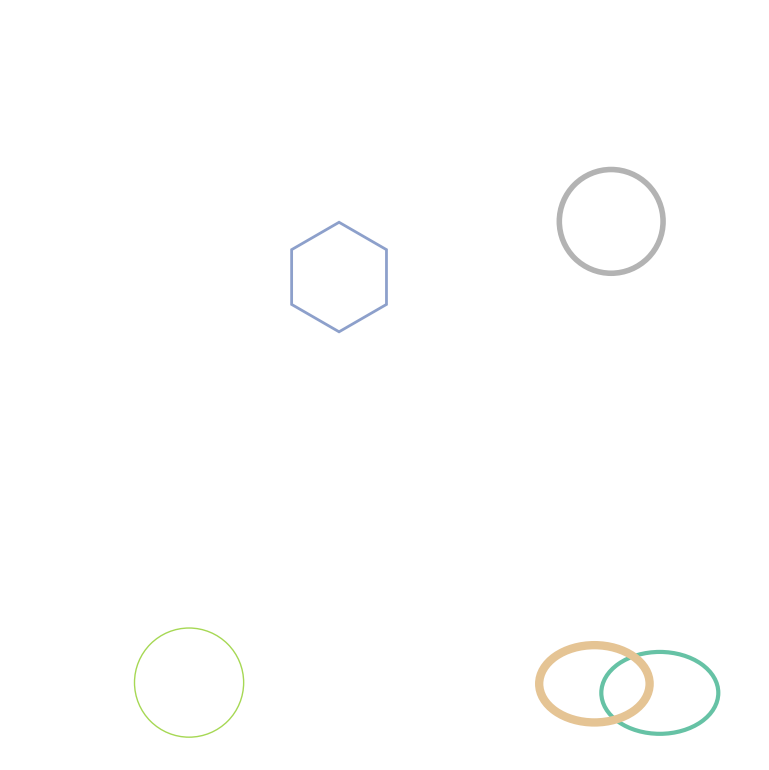[{"shape": "oval", "thickness": 1.5, "radius": 0.38, "center": [0.857, 0.1]}, {"shape": "hexagon", "thickness": 1, "radius": 0.36, "center": [0.44, 0.64]}, {"shape": "circle", "thickness": 0.5, "radius": 0.35, "center": [0.246, 0.114]}, {"shape": "oval", "thickness": 3, "radius": 0.36, "center": [0.772, 0.112]}, {"shape": "circle", "thickness": 2, "radius": 0.34, "center": [0.794, 0.712]}]